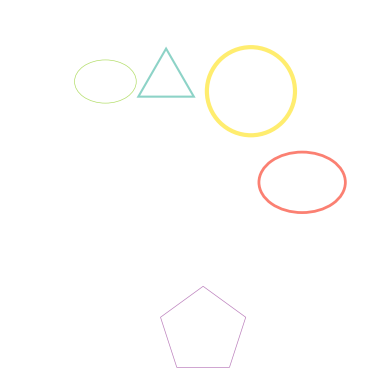[{"shape": "triangle", "thickness": 1.5, "radius": 0.42, "center": [0.431, 0.791]}, {"shape": "oval", "thickness": 2, "radius": 0.56, "center": [0.785, 0.526]}, {"shape": "oval", "thickness": 0.5, "radius": 0.4, "center": [0.274, 0.788]}, {"shape": "pentagon", "thickness": 0.5, "radius": 0.58, "center": [0.528, 0.14]}, {"shape": "circle", "thickness": 3, "radius": 0.57, "center": [0.652, 0.763]}]